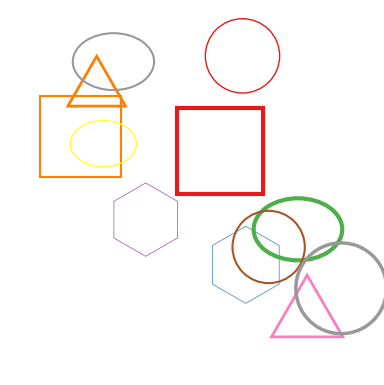[{"shape": "circle", "thickness": 1, "radius": 0.48, "center": [0.63, 0.855]}, {"shape": "square", "thickness": 3, "radius": 0.56, "center": [0.571, 0.607]}, {"shape": "hexagon", "thickness": 0.5, "radius": 0.5, "center": [0.638, 0.312]}, {"shape": "oval", "thickness": 3, "radius": 0.58, "center": [0.774, 0.404]}, {"shape": "hexagon", "thickness": 0.5, "radius": 0.48, "center": [0.378, 0.43]}, {"shape": "square", "thickness": 1.5, "radius": 0.52, "center": [0.209, 0.645]}, {"shape": "triangle", "thickness": 2, "radius": 0.43, "center": [0.251, 0.768]}, {"shape": "oval", "thickness": 1, "radius": 0.43, "center": [0.268, 0.627]}, {"shape": "circle", "thickness": 1.5, "radius": 0.47, "center": [0.698, 0.359]}, {"shape": "triangle", "thickness": 2, "radius": 0.53, "center": [0.798, 0.178]}, {"shape": "oval", "thickness": 1.5, "radius": 0.53, "center": [0.295, 0.84]}, {"shape": "circle", "thickness": 2.5, "radius": 0.59, "center": [0.886, 0.251]}]